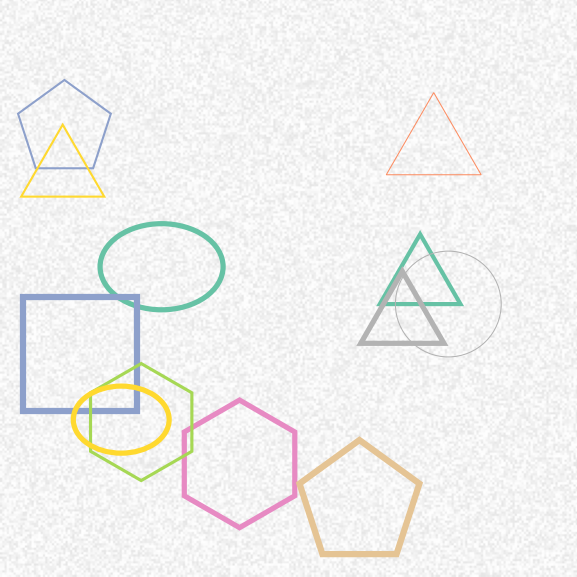[{"shape": "triangle", "thickness": 2, "radius": 0.4, "center": [0.727, 0.513]}, {"shape": "oval", "thickness": 2.5, "radius": 0.53, "center": [0.28, 0.537]}, {"shape": "triangle", "thickness": 0.5, "radius": 0.47, "center": [0.751, 0.744]}, {"shape": "pentagon", "thickness": 1, "radius": 0.42, "center": [0.112, 0.776]}, {"shape": "square", "thickness": 3, "radius": 0.49, "center": [0.138, 0.386]}, {"shape": "hexagon", "thickness": 2.5, "radius": 0.55, "center": [0.415, 0.196]}, {"shape": "hexagon", "thickness": 1.5, "radius": 0.51, "center": [0.245, 0.268]}, {"shape": "triangle", "thickness": 1, "radius": 0.42, "center": [0.109, 0.7]}, {"shape": "oval", "thickness": 2.5, "radius": 0.41, "center": [0.21, 0.273]}, {"shape": "pentagon", "thickness": 3, "radius": 0.55, "center": [0.622, 0.128]}, {"shape": "circle", "thickness": 0.5, "radius": 0.46, "center": [0.776, 0.473]}, {"shape": "triangle", "thickness": 2.5, "radius": 0.42, "center": [0.697, 0.446]}]